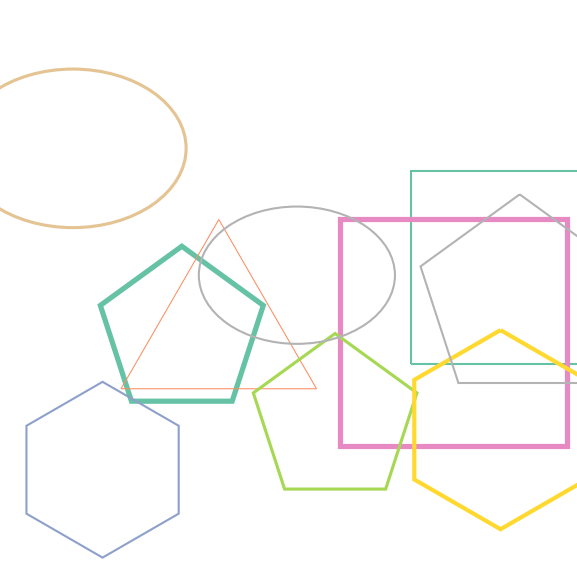[{"shape": "square", "thickness": 1, "radius": 0.84, "center": [0.879, 0.536]}, {"shape": "pentagon", "thickness": 2.5, "radius": 0.74, "center": [0.315, 0.424]}, {"shape": "triangle", "thickness": 0.5, "radius": 0.98, "center": [0.379, 0.424]}, {"shape": "hexagon", "thickness": 1, "radius": 0.76, "center": [0.178, 0.186]}, {"shape": "square", "thickness": 2.5, "radius": 0.98, "center": [0.786, 0.423]}, {"shape": "pentagon", "thickness": 1.5, "radius": 0.74, "center": [0.58, 0.273]}, {"shape": "hexagon", "thickness": 2, "radius": 0.86, "center": [0.867, 0.255]}, {"shape": "oval", "thickness": 1.5, "radius": 0.98, "center": [0.126, 0.742]}, {"shape": "pentagon", "thickness": 1, "radius": 0.9, "center": [0.9, 0.482]}, {"shape": "oval", "thickness": 1, "radius": 0.85, "center": [0.514, 0.523]}]